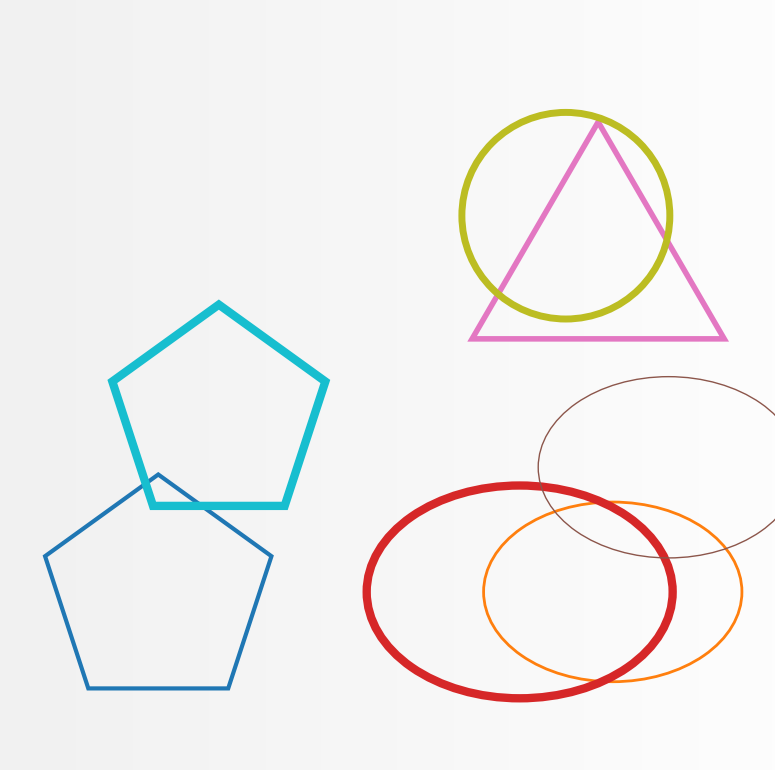[{"shape": "pentagon", "thickness": 1.5, "radius": 0.77, "center": [0.204, 0.23]}, {"shape": "oval", "thickness": 1, "radius": 0.83, "center": [0.791, 0.231]}, {"shape": "oval", "thickness": 3, "radius": 0.99, "center": [0.671, 0.231]}, {"shape": "oval", "thickness": 0.5, "radius": 0.84, "center": [0.863, 0.393]}, {"shape": "triangle", "thickness": 2, "radius": 0.94, "center": [0.772, 0.654]}, {"shape": "circle", "thickness": 2.5, "radius": 0.67, "center": [0.73, 0.72]}, {"shape": "pentagon", "thickness": 3, "radius": 0.72, "center": [0.282, 0.46]}]